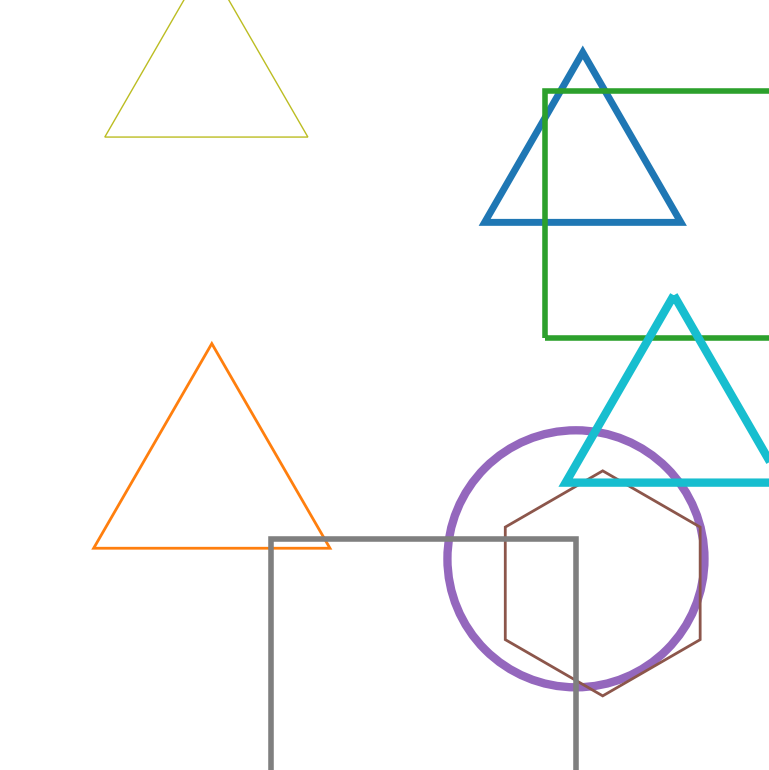[{"shape": "triangle", "thickness": 2.5, "radius": 0.74, "center": [0.757, 0.785]}, {"shape": "triangle", "thickness": 1, "radius": 0.89, "center": [0.275, 0.377]}, {"shape": "square", "thickness": 2, "radius": 0.8, "center": [0.867, 0.721]}, {"shape": "circle", "thickness": 3, "radius": 0.83, "center": [0.748, 0.274]}, {"shape": "hexagon", "thickness": 1, "radius": 0.73, "center": [0.783, 0.242]}, {"shape": "square", "thickness": 2, "radius": 0.99, "center": [0.55, 0.102]}, {"shape": "triangle", "thickness": 0.5, "radius": 0.76, "center": [0.268, 0.898]}, {"shape": "triangle", "thickness": 3, "radius": 0.81, "center": [0.875, 0.454]}]